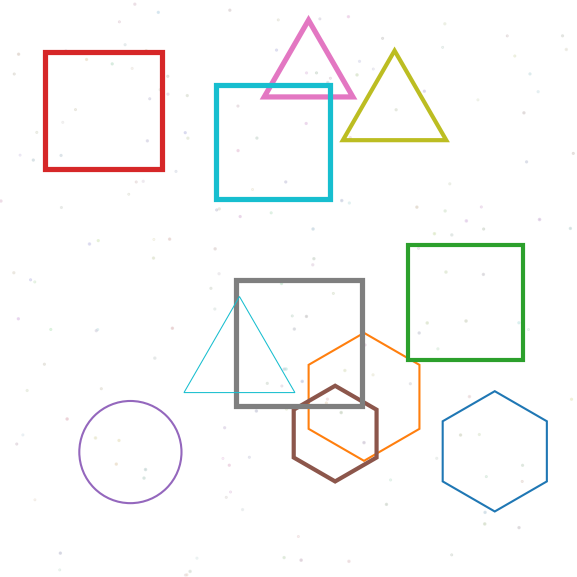[{"shape": "hexagon", "thickness": 1, "radius": 0.52, "center": [0.857, 0.218]}, {"shape": "hexagon", "thickness": 1, "radius": 0.55, "center": [0.63, 0.312]}, {"shape": "square", "thickness": 2, "radius": 0.5, "center": [0.806, 0.475]}, {"shape": "square", "thickness": 2.5, "radius": 0.51, "center": [0.179, 0.808]}, {"shape": "circle", "thickness": 1, "radius": 0.44, "center": [0.226, 0.216]}, {"shape": "hexagon", "thickness": 2, "radius": 0.41, "center": [0.58, 0.248]}, {"shape": "triangle", "thickness": 2.5, "radius": 0.44, "center": [0.534, 0.876]}, {"shape": "square", "thickness": 2.5, "radius": 0.54, "center": [0.518, 0.405]}, {"shape": "triangle", "thickness": 2, "radius": 0.52, "center": [0.683, 0.808]}, {"shape": "triangle", "thickness": 0.5, "radius": 0.55, "center": [0.415, 0.375]}, {"shape": "square", "thickness": 2.5, "radius": 0.5, "center": [0.472, 0.754]}]